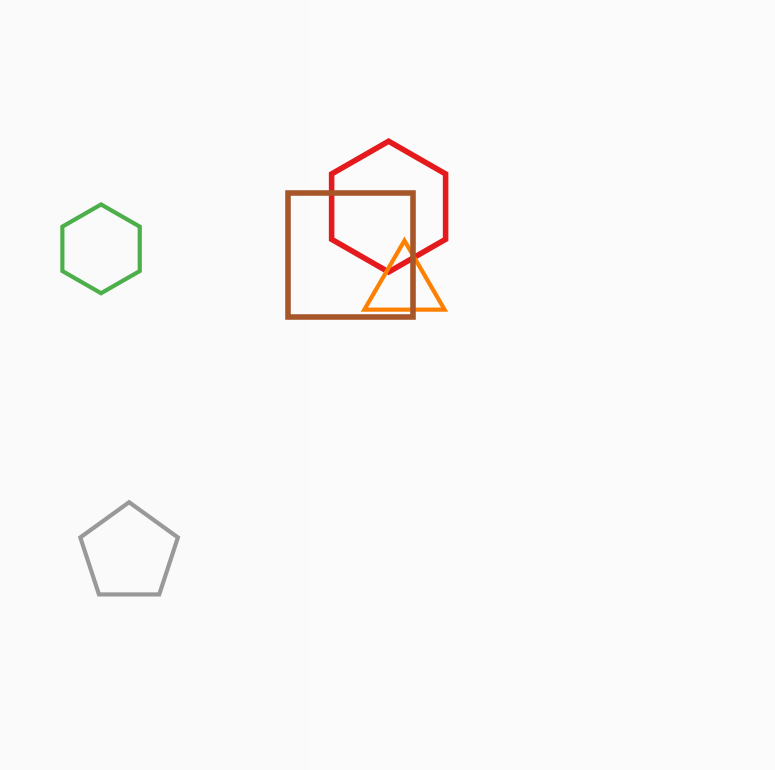[{"shape": "hexagon", "thickness": 2, "radius": 0.42, "center": [0.501, 0.732]}, {"shape": "hexagon", "thickness": 1.5, "radius": 0.29, "center": [0.13, 0.677]}, {"shape": "triangle", "thickness": 1.5, "radius": 0.3, "center": [0.522, 0.628]}, {"shape": "square", "thickness": 2, "radius": 0.4, "center": [0.452, 0.669]}, {"shape": "pentagon", "thickness": 1.5, "radius": 0.33, "center": [0.167, 0.282]}]